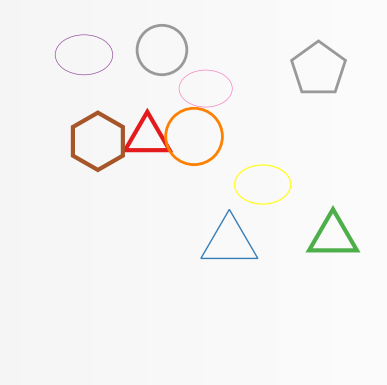[{"shape": "triangle", "thickness": 3, "radius": 0.33, "center": [0.38, 0.643]}, {"shape": "triangle", "thickness": 1, "radius": 0.42, "center": [0.592, 0.371]}, {"shape": "triangle", "thickness": 3, "radius": 0.36, "center": [0.859, 0.385]}, {"shape": "oval", "thickness": 0.5, "radius": 0.37, "center": [0.217, 0.858]}, {"shape": "circle", "thickness": 2, "radius": 0.37, "center": [0.501, 0.646]}, {"shape": "oval", "thickness": 1, "radius": 0.36, "center": [0.678, 0.521]}, {"shape": "hexagon", "thickness": 3, "radius": 0.37, "center": [0.253, 0.633]}, {"shape": "oval", "thickness": 0.5, "radius": 0.34, "center": [0.531, 0.77]}, {"shape": "pentagon", "thickness": 2, "radius": 0.37, "center": [0.822, 0.821]}, {"shape": "circle", "thickness": 2, "radius": 0.32, "center": [0.418, 0.87]}]